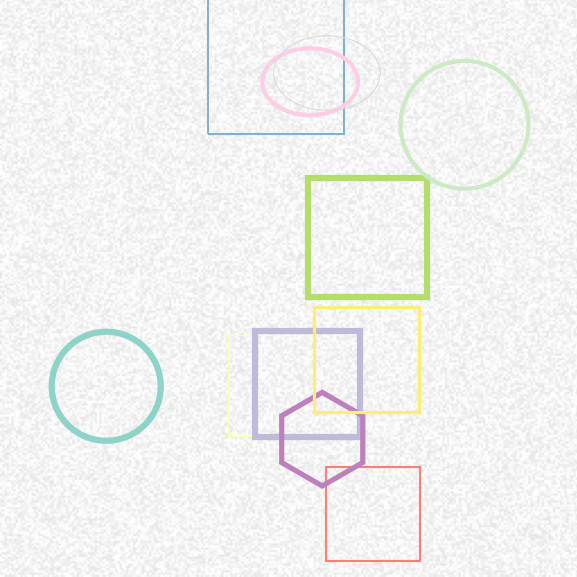[{"shape": "circle", "thickness": 3, "radius": 0.47, "center": [0.184, 0.33]}, {"shape": "square", "thickness": 0.5, "radius": 0.44, "center": [0.482, 0.332]}, {"shape": "square", "thickness": 3, "radius": 0.46, "center": [0.533, 0.334]}, {"shape": "square", "thickness": 1, "radius": 0.41, "center": [0.646, 0.108]}, {"shape": "square", "thickness": 1, "radius": 0.59, "center": [0.478, 0.885]}, {"shape": "square", "thickness": 3, "radius": 0.51, "center": [0.636, 0.587]}, {"shape": "oval", "thickness": 2, "radius": 0.41, "center": [0.537, 0.857]}, {"shape": "oval", "thickness": 0.5, "radius": 0.46, "center": [0.566, 0.873]}, {"shape": "hexagon", "thickness": 2.5, "radius": 0.41, "center": [0.558, 0.239]}, {"shape": "circle", "thickness": 2, "radius": 0.55, "center": [0.804, 0.783]}, {"shape": "square", "thickness": 1.5, "radius": 0.45, "center": [0.635, 0.376]}]